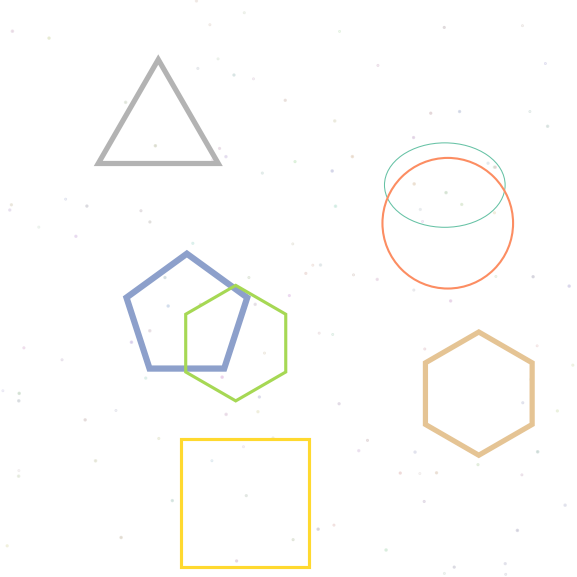[{"shape": "oval", "thickness": 0.5, "radius": 0.52, "center": [0.77, 0.679]}, {"shape": "circle", "thickness": 1, "radius": 0.57, "center": [0.775, 0.613]}, {"shape": "pentagon", "thickness": 3, "radius": 0.55, "center": [0.324, 0.45]}, {"shape": "hexagon", "thickness": 1.5, "radius": 0.5, "center": [0.408, 0.405]}, {"shape": "square", "thickness": 1.5, "radius": 0.56, "center": [0.425, 0.129]}, {"shape": "hexagon", "thickness": 2.5, "radius": 0.53, "center": [0.829, 0.318]}, {"shape": "triangle", "thickness": 2.5, "radius": 0.6, "center": [0.274, 0.776]}]